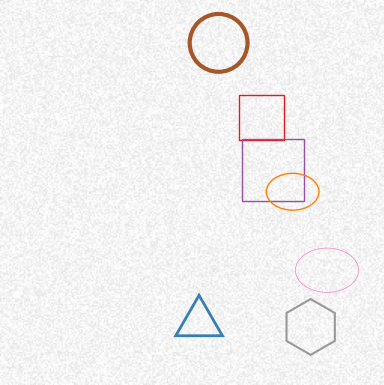[{"shape": "square", "thickness": 1, "radius": 0.29, "center": [0.68, 0.695]}, {"shape": "triangle", "thickness": 2, "radius": 0.35, "center": [0.517, 0.163]}, {"shape": "square", "thickness": 1, "radius": 0.41, "center": [0.709, 0.558]}, {"shape": "oval", "thickness": 1, "radius": 0.34, "center": [0.76, 0.502]}, {"shape": "circle", "thickness": 3, "radius": 0.38, "center": [0.568, 0.889]}, {"shape": "oval", "thickness": 0.5, "radius": 0.41, "center": [0.849, 0.298]}, {"shape": "hexagon", "thickness": 1.5, "radius": 0.36, "center": [0.807, 0.151]}]